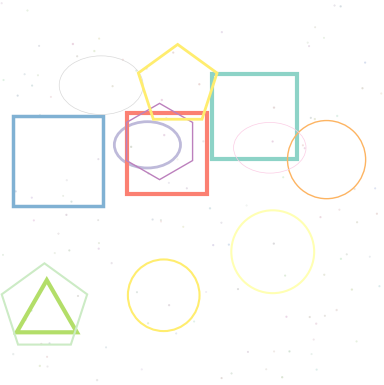[{"shape": "square", "thickness": 3, "radius": 0.55, "center": [0.66, 0.698]}, {"shape": "circle", "thickness": 1.5, "radius": 0.54, "center": [0.708, 0.346]}, {"shape": "oval", "thickness": 2, "radius": 0.43, "center": [0.383, 0.624]}, {"shape": "square", "thickness": 3, "radius": 0.52, "center": [0.435, 0.602]}, {"shape": "square", "thickness": 2.5, "radius": 0.59, "center": [0.151, 0.582]}, {"shape": "circle", "thickness": 1, "radius": 0.51, "center": [0.848, 0.585]}, {"shape": "triangle", "thickness": 3, "radius": 0.45, "center": [0.121, 0.182]}, {"shape": "oval", "thickness": 0.5, "radius": 0.47, "center": [0.701, 0.616]}, {"shape": "oval", "thickness": 0.5, "radius": 0.54, "center": [0.263, 0.779]}, {"shape": "hexagon", "thickness": 1, "radius": 0.5, "center": [0.414, 0.632]}, {"shape": "pentagon", "thickness": 1.5, "radius": 0.58, "center": [0.115, 0.199]}, {"shape": "pentagon", "thickness": 2, "radius": 0.54, "center": [0.462, 0.777]}, {"shape": "circle", "thickness": 1.5, "radius": 0.47, "center": [0.425, 0.233]}]